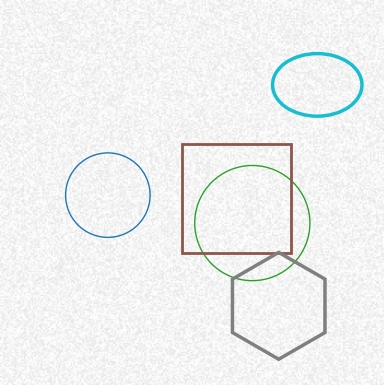[{"shape": "circle", "thickness": 1, "radius": 0.55, "center": [0.28, 0.493]}, {"shape": "circle", "thickness": 1, "radius": 0.75, "center": [0.655, 0.421]}, {"shape": "square", "thickness": 2, "radius": 0.71, "center": [0.613, 0.485]}, {"shape": "hexagon", "thickness": 2.5, "radius": 0.69, "center": [0.724, 0.206]}, {"shape": "oval", "thickness": 2.5, "radius": 0.58, "center": [0.824, 0.78]}]